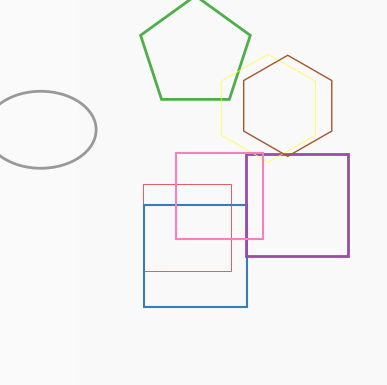[{"shape": "square", "thickness": 0.5, "radius": 0.56, "center": [0.483, 0.409]}, {"shape": "square", "thickness": 1.5, "radius": 0.66, "center": [0.503, 0.335]}, {"shape": "pentagon", "thickness": 2, "radius": 0.74, "center": [0.504, 0.862]}, {"shape": "square", "thickness": 2, "radius": 0.66, "center": [0.766, 0.468]}, {"shape": "hexagon", "thickness": 0.5, "radius": 0.7, "center": [0.692, 0.719]}, {"shape": "hexagon", "thickness": 1, "radius": 0.66, "center": [0.743, 0.725]}, {"shape": "square", "thickness": 1.5, "radius": 0.56, "center": [0.566, 0.49]}, {"shape": "oval", "thickness": 2, "radius": 0.71, "center": [0.105, 0.663]}]